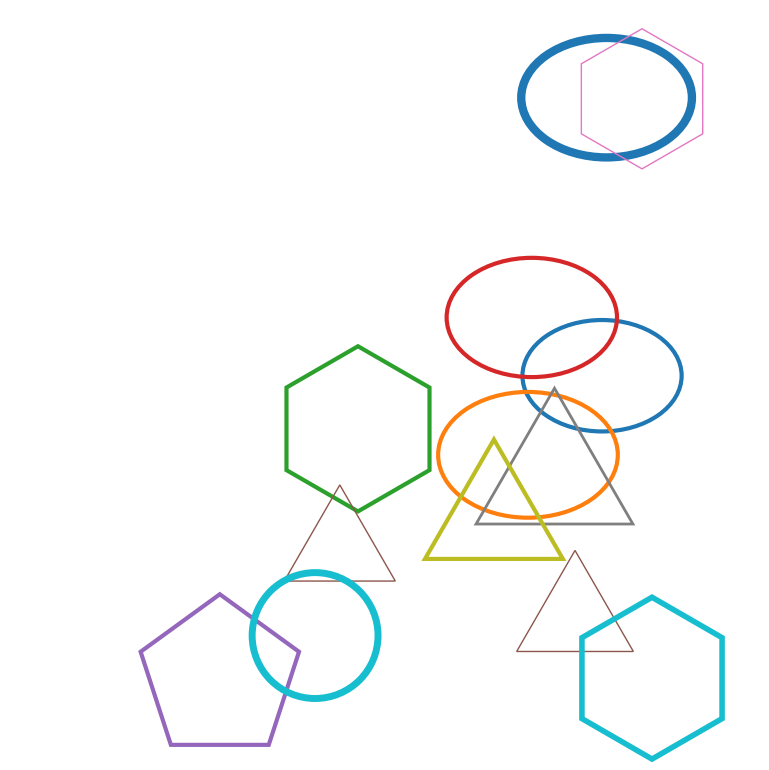[{"shape": "oval", "thickness": 3, "radius": 0.55, "center": [0.788, 0.873]}, {"shape": "oval", "thickness": 1.5, "radius": 0.52, "center": [0.782, 0.512]}, {"shape": "oval", "thickness": 1.5, "radius": 0.58, "center": [0.686, 0.409]}, {"shape": "hexagon", "thickness": 1.5, "radius": 0.54, "center": [0.465, 0.443]}, {"shape": "oval", "thickness": 1.5, "radius": 0.55, "center": [0.691, 0.588]}, {"shape": "pentagon", "thickness": 1.5, "radius": 0.54, "center": [0.285, 0.12]}, {"shape": "triangle", "thickness": 0.5, "radius": 0.42, "center": [0.441, 0.287]}, {"shape": "triangle", "thickness": 0.5, "radius": 0.44, "center": [0.747, 0.198]}, {"shape": "hexagon", "thickness": 0.5, "radius": 0.45, "center": [0.834, 0.872]}, {"shape": "triangle", "thickness": 1, "radius": 0.59, "center": [0.72, 0.378]}, {"shape": "triangle", "thickness": 1.5, "radius": 0.52, "center": [0.641, 0.326]}, {"shape": "hexagon", "thickness": 2, "radius": 0.53, "center": [0.847, 0.119]}, {"shape": "circle", "thickness": 2.5, "radius": 0.41, "center": [0.409, 0.175]}]